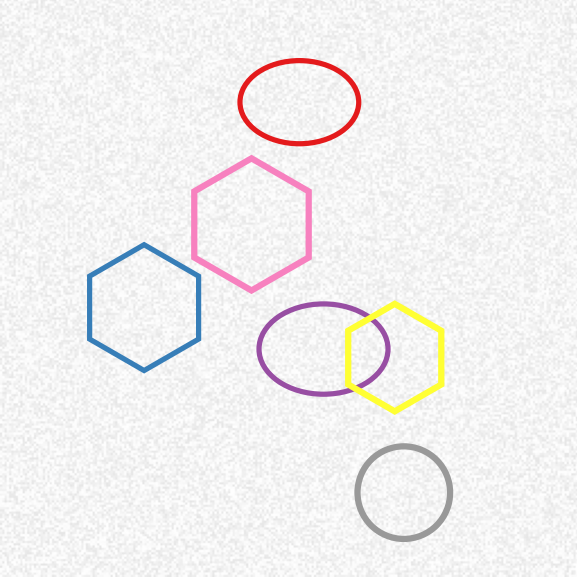[{"shape": "oval", "thickness": 2.5, "radius": 0.51, "center": [0.518, 0.822]}, {"shape": "hexagon", "thickness": 2.5, "radius": 0.54, "center": [0.25, 0.466]}, {"shape": "oval", "thickness": 2.5, "radius": 0.56, "center": [0.56, 0.395]}, {"shape": "hexagon", "thickness": 3, "radius": 0.47, "center": [0.684, 0.38]}, {"shape": "hexagon", "thickness": 3, "radius": 0.57, "center": [0.435, 0.611]}, {"shape": "circle", "thickness": 3, "radius": 0.4, "center": [0.699, 0.146]}]